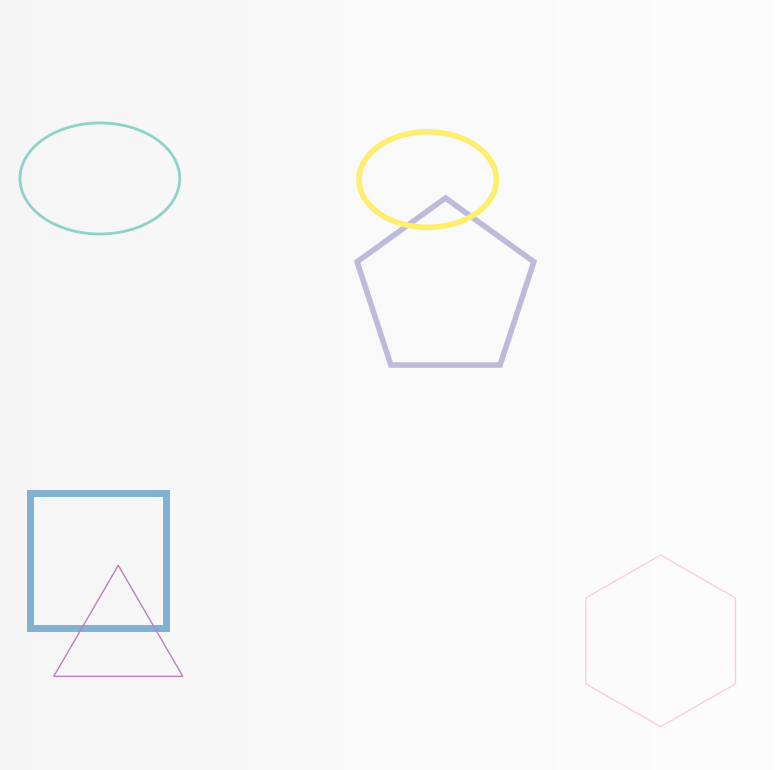[{"shape": "oval", "thickness": 1, "radius": 0.52, "center": [0.129, 0.768]}, {"shape": "pentagon", "thickness": 2, "radius": 0.6, "center": [0.575, 0.623]}, {"shape": "square", "thickness": 2.5, "radius": 0.44, "center": [0.126, 0.272]}, {"shape": "hexagon", "thickness": 0.5, "radius": 0.56, "center": [0.852, 0.168]}, {"shape": "triangle", "thickness": 0.5, "radius": 0.48, "center": [0.153, 0.17]}, {"shape": "oval", "thickness": 2, "radius": 0.44, "center": [0.552, 0.767]}]